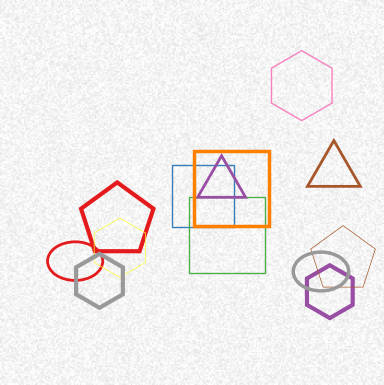[{"shape": "pentagon", "thickness": 3, "radius": 0.49, "center": [0.305, 0.427]}, {"shape": "oval", "thickness": 2, "radius": 0.36, "center": [0.195, 0.322]}, {"shape": "square", "thickness": 1, "radius": 0.4, "center": [0.528, 0.491]}, {"shape": "square", "thickness": 1, "radius": 0.49, "center": [0.59, 0.39]}, {"shape": "triangle", "thickness": 2, "radius": 0.36, "center": [0.576, 0.524]}, {"shape": "hexagon", "thickness": 3, "radius": 0.34, "center": [0.857, 0.242]}, {"shape": "square", "thickness": 2.5, "radius": 0.49, "center": [0.601, 0.511]}, {"shape": "hexagon", "thickness": 0.5, "radius": 0.38, "center": [0.311, 0.357]}, {"shape": "pentagon", "thickness": 0.5, "radius": 0.44, "center": [0.891, 0.326]}, {"shape": "triangle", "thickness": 2, "radius": 0.4, "center": [0.867, 0.556]}, {"shape": "hexagon", "thickness": 1, "radius": 0.45, "center": [0.784, 0.778]}, {"shape": "oval", "thickness": 2.5, "radius": 0.36, "center": [0.834, 0.295]}, {"shape": "hexagon", "thickness": 3, "radius": 0.35, "center": [0.258, 0.271]}]